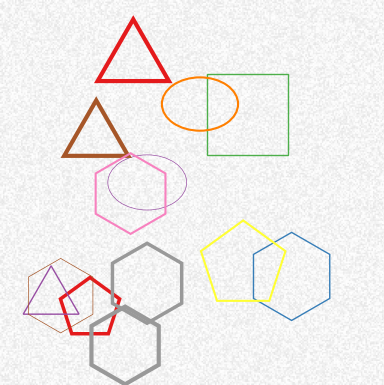[{"shape": "pentagon", "thickness": 2.5, "radius": 0.4, "center": [0.234, 0.199]}, {"shape": "triangle", "thickness": 3, "radius": 0.53, "center": [0.346, 0.843]}, {"shape": "hexagon", "thickness": 1, "radius": 0.57, "center": [0.757, 0.282]}, {"shape": "square", "thickness": 1, "radius": 0.52, "center": [0.643, 0.703]}, {"shape": "oval", "thickness": 0.5, "radius": 0.51, "center": [0.382, 0.526]}, {"shape": "triangle", "thickness": 1, "radius": 0.42, "center": [0.133, 0.226]}, {"shape": "oval", "thickness": 1.5, "radius": 0.49, "center": [0.519, 0.73]}, {"shape": "pentagon", "thickness": 1.5, "radius": 0.58, "center": [0.632, 0.312]}, {"shape": "triangle", "thickness": 3, "radius": 0.48, "center": [0.25, 0.643]}, {"shape": "hexagon", "thickness": 0.5, "radius": 0.48, "center": [0.158, 0.232]}, {"shape": "hexagon", "thickness": 1.5, "radius": 0.52, "center": [0.339, 0.497]}, {"shape": "hexagon", "thickness": 3, "radius": 0.5, "center": [0.325, 0.103]}, {"shape": "hexagon", "thickness": 2.5, "radius": 0.52, "center": [0.382, 0.264]}]